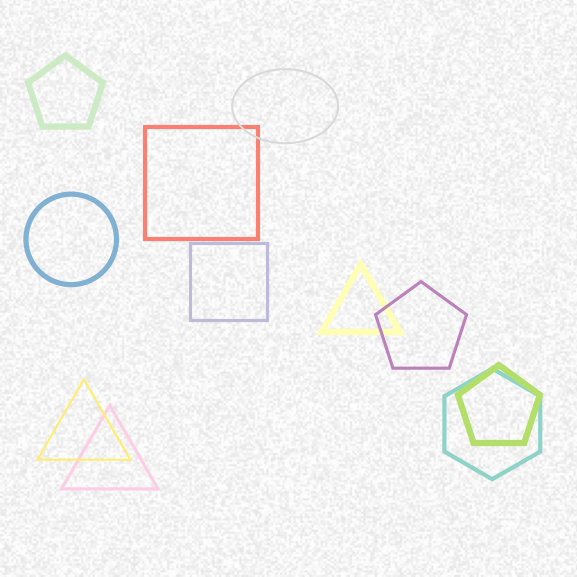[{"shape": "hexagon", "thickness": 2, "radius": 0.48, "center": [0.853, 0.265]}, {"shape": "triangle", "thickness": 3, "radius": 0.39, "center": [0.625, 0.463]}, {"shape": "square", "thickness": 1.5, "radius": 0.34, "center": [0.395, 0.512]}, {"shape": "square", "thickness": 2, "radius": 0.49, "center": [0.349, 0.682]}, {"shape": "circle", "thickness": 2.5, "radius": 0.39, "center": [0.123, 0.585]}, {"shape": "pentagon", "thickness": 3, "radius": 0.37, "center": [0.864, 0.292]}, {"shape": "triangle", "thickness": 1.5, "radius": 0.48, "center": [0.19, 0.201]}, {"shape": "oval", "thickness": 1, "radius": 0.46, "center": [0.494, 0.815]}, {"shape": "pentagon", "thickness": 1.5, "radius": 0.41, "center": [0.729, 0.429]}, {"shape": "pentagon", "thickness": 3, "radius": 0.34, "center": [0.113, 0.835]}, {"shape": "triangle", "thickness": 1, "radius": 0.46, "center": [0.145, 0.25]}]